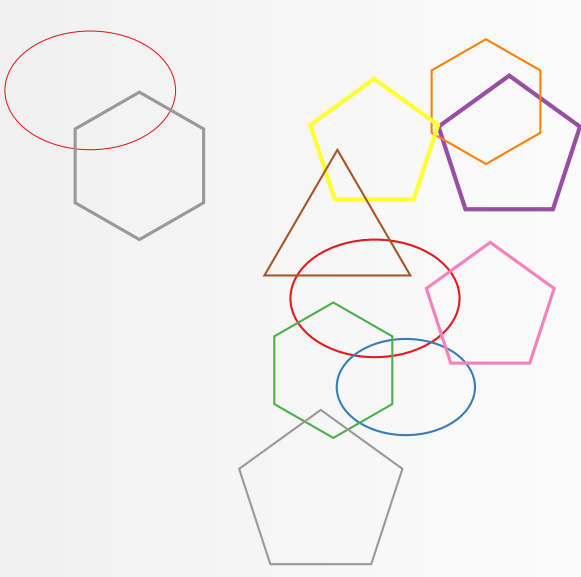[{"shape": "oval", "thickness": 0.5, "radius": 0.73, "center": [0.155, 0.843]}, {"shape": "oval", "thickness": 1, "radius": 0.73, "center": [0.645, 0.482]}, {"shape": "oval", "thickness": 1, "radius": 0.59, "center": [0.698, 0.329]}, {"shape": "hexagon", "thickness": 1, "radius": 0.59, "center": [0.573, 0.358]}, {"shape": "pentagon", "thickness": 2, "radius": 0.64, "center": [0.876, 0.74]}, {"shape": "hexagon", "thickness": 1, "radius": 0.54, "center": [0.836, 0.823]}, {"shape": "pentagon", "thickness": 2, "radius": 0.58, "center": [0.644, 0.747]}, {"shape": "triangle", "thickness": 1, "radius": 0.72, "center": [0.58, 0.595]}, {"shape": "pentagon", "thickness": 1.5, "radius": 0.58, "center": [0.843, 0.464]}, {"shape": "hexagon", "thickness": 1.5, "radius": 0.64, "center": [0.24, 0.712]}, {"shape": "pentagon", "thickness": 1, "radius": 0.74, "center": [0.552, 0.142]}]